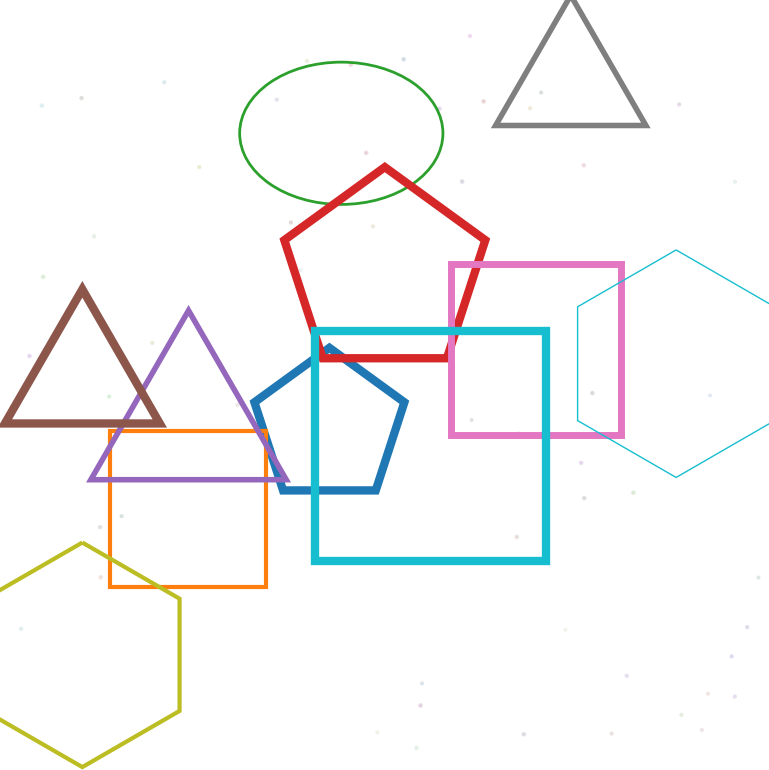[{"shape": "pentagon", "thickness": 3, "radius": 0.51, "center": [0.428, 0.446]}, {"shape": "square", "thickness": 1.5, "radius": 0.5, "center": [0.244, 0.339]}, {"shape": "oval", "thickness": 1, "radius": 0.66, "center": [0.443, 0.827]}, {"shape": "pentagon", "thickness": 3, "radius": 0.69, "center": [0.5, 0.646]}, {"shape": "triangle", "thickness": 2, "radius": 0.73, "center": [0.245, 0.45]}, {"shape": "triangle", "thickness": 3, "radius": 0.58, "center": [0.107, 0.508]}, {"shape": "square", "thickness": 2.5, "radius": 0.55, "center": [0.696, 0.546]}, {"shape": "triangle", "thickness": 2, "radius": 0.56, "center": [0.741, 0.893]}, {"shape": "hexagon", "thickness": 1.5, "radius": 0.73, "center": [0.107, 0.15]}, {"shape": "square", "thickness": 3, "radius": 0.75, "center": [0.559, 0.421]}, {"shape": "hexagon", "thickness": 0.5, "radius": 0.74, "center": [0.878, 0.528]}]